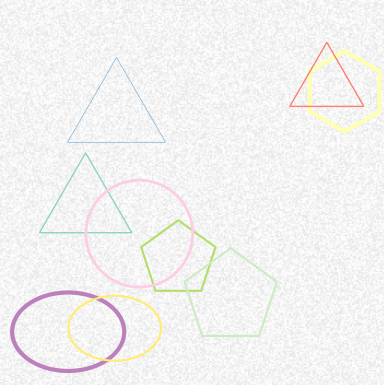[{"shape": "triangle", "thickness": 1, "radius": 0.69, "center": [0.222, 0.465]}, {"shape": "hexagon", "thickness": 3, "radius": 0.52, "center": [0.895, 0.763]}, {"shape": "triangle", "thickness": 1, "radius": 0.56, "center": [0.849, 0.779]}, {"shape": "triangle", "thickness": 0.5, "radius": 0.74, "center": [0.303, 0.704]}, {"shape": "pentagon", "thickness": 1.5, "radius": 0.51, "center": [0.463, 0.327]}, {"shape": "circle", "thickness": 2, "radius": 0.69, "center": [0.362, 0.393]}, {"shape": "oval", "thickness": 3, "radius": 0.73, "center": [0.177, 0.138]}, {"shape": "pentagon", "thickness": 1.5, "radius": 0.63, "center": [0.599, 0.229]}, {"shape": "oval", "thickness": 1.5, "radius": 0.6, "center": [0.298, 0.147]}]